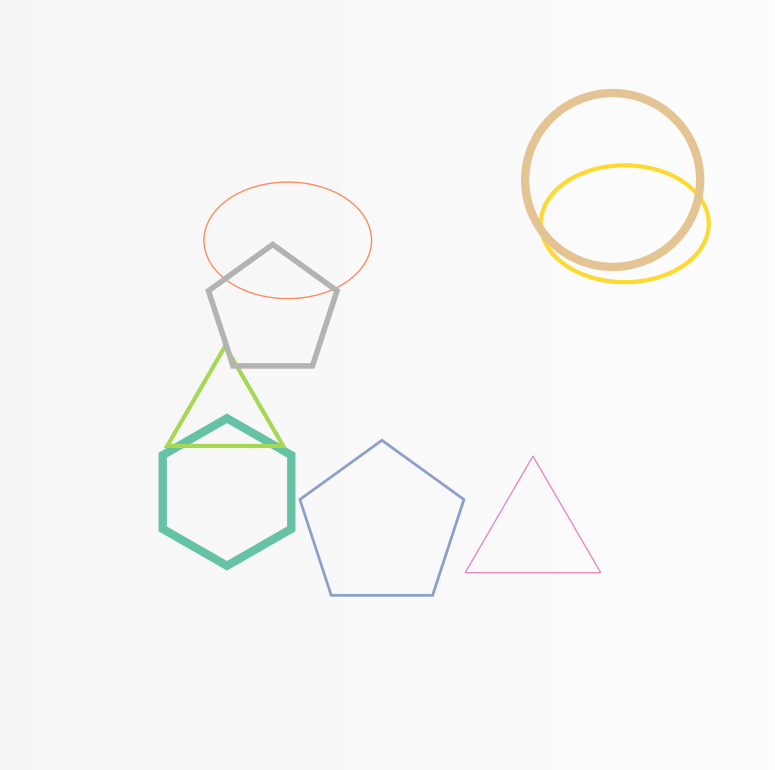[{"shape": "hexagon", "thickness": 3, "radius": 0.48, "center": [0.293, 0.361]}, {"shape": "oval", "thickness": 0.5, "radius": 0.54, "center": [0.371, 0.688]}, {"shape": "pentagon", "thickness": 1, "radius": 0.56, "center": [0.493, 0.317]}, {"shape": "triangle", "thickness": 0.5, "radius": 0.5, "center": [0.688, 0.307]}, {"shape": "triangle", "thickness": 1.5, "radius": 0.43, "center": [0.291, 0.464]}, {"shape": "oval", "thickness": 1.5, "radius": 0.54, "center": [0.806, 0.709]}, {"shape": "circle", "thickness": 3, "radius": 0.56, "center": [0.791, 0.766]}, {"shape": "pentagon", "thickness": 2, "radius": 0.44, "center": [0.352, 0.595]}]